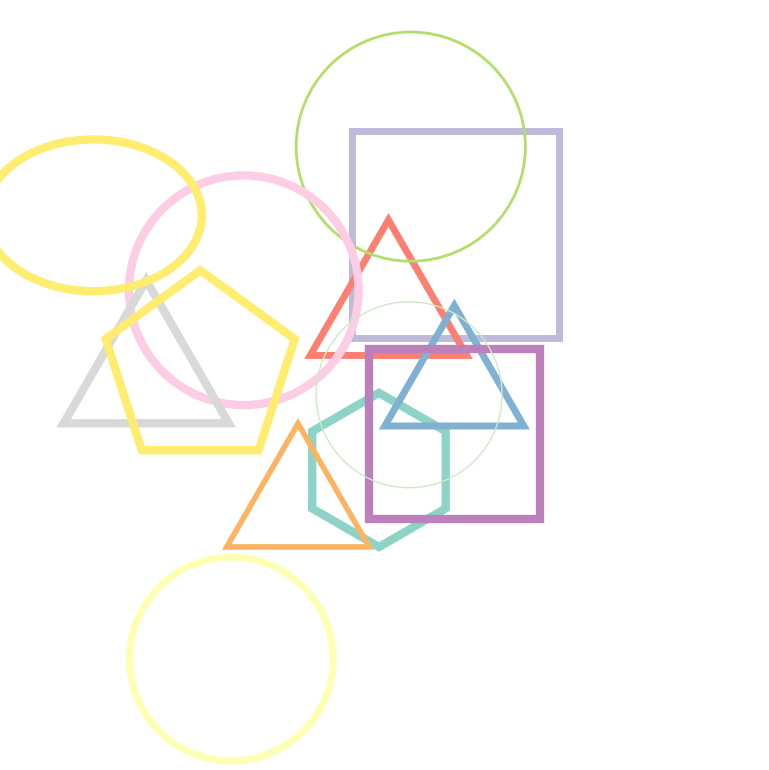[{"shape": "hexagon", "thickness": 3, "radius": 0.5, "center": [0.492, 0.39]}, {"shape": "circle", "thickness": 2.5, "radius": 0.66, "center": [0.3, 0.144]}, {"shape": "square", "thickness": 2.5, "radius": 0.67, "center": [0.591, 0.696]}, {"shape": "triangle", "thickness": 2.5, "radius": 0.59, "center": [0.504, 0.597]}, {"shape": "triangle", "thickness": 2.5, "radius": 0.52, "center": [0.59, 0.499]}, {"shape": "triangle", "thickness": 2, "radius": 0.53, "center": [0.387, 0.343]}, {"shape": "circle", "thickness": 1, "radius": 0.74, "center": [0.533, 0.81]}, {"shape": "circle", "thickness": 3, "radius": 0.75, "center": [0.317, 0.623]}, {"shape": "triangle", "thickness": 3, "radius": 0.62, "center": [0.19, 0.512]}, {"shape": "square", "thickness": 3, "radius": 0.55, "center": [0.59, 0.436]}, {"shape": "circle", "thickness": 0.5, "radius": 0.6, "center": [0.531, 0.487]}, {"shape": "pentagon", "thickness": 3, "radius": 0.65, "center": [0.26, 0.52]}, {"shape": "oval", "thickness": 3, "radius": 0.7, "center": [0.121, 0.72]}]